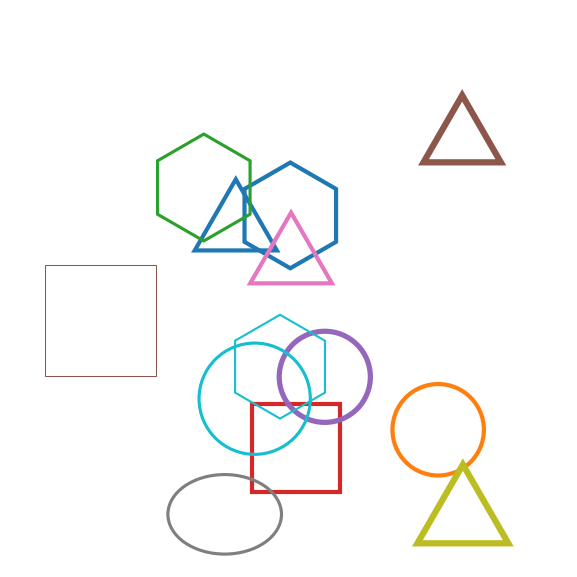[{"shape": "hexagon", "thickness": 2, "radius": 0.46, "center": [0.503, 0.626]}, {"shape": "triangle", "thickness": 2, "radius": 0.41, "center": [0.408, 0.607]}, {"shape": "circle", "thickness": 2, "radius": 0.4, "center": [0.759, 0.255]}, {"shape": "hexagon", "thickness": 1.5, "radius": 0.46, "center": [0.353, 0.674]}, {"shape": "square", "thickness": 2, "radius": 0.38, "center": [0.513, 0.224]}, {"shape": "circle", "thickness": 2.5, "radius": 0.39, "center": [0.562, 0.347]}, {"shape": "triangle", "thickness": 3, "radius": 0.39, "center": [0.8, 0.757]}, {"shape": "square", "thickness": 0.5, "radius": 0.48, "center": [0.174, 0.444]}, {"shape": "triangle", "thickness": 2, "radius": 0.41, "center": [0.504, 0.549]}, {"shape": "oval", "thickness": 1.5, "radius": 0.49, "center": [0.389, 0.109]}, {"shape": "triangle", "thickness": 3, "radius": 0.45, "center": [0.802, 0.104]}, {"shape": "hexagon", "thickness": 1, "radius": 0.45, "center": [0.485, 0.364]}, {"shape": "circle", "thickness": 1.5, "radius": 0.48, "center": [0.441, 0.309]}]